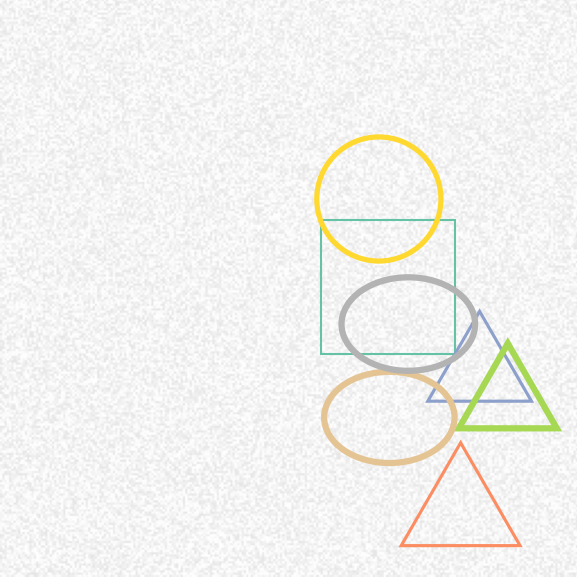[{"shape": "square", "thickness": 1, "radius": 0.58, "center": [0.671, 0.502]}, {"shape": "triangle", "thickness": 1.5, "radius": 0.59, "center": [0.798, 0.114]}, {"shape": "triangle", "thickness": 1.5, "radius": 0.52, "center": [0.831, 0.356]}, {"shape": "triangle", "thickness": 3, "radius": 0.49, "center": [0.879, 0.306]}, {"shape": "circle", "thickness": 2.5, "radius": 0.54, "center": [0.656, 0.655]}, {"shape": "oval", "thickness": 3, "radius": 0.56, "center": [0.674, 0.276]}, {"shape": "oval", "thickness": 3, "radius": 0.58, "center": [0.707, 0.438]}]